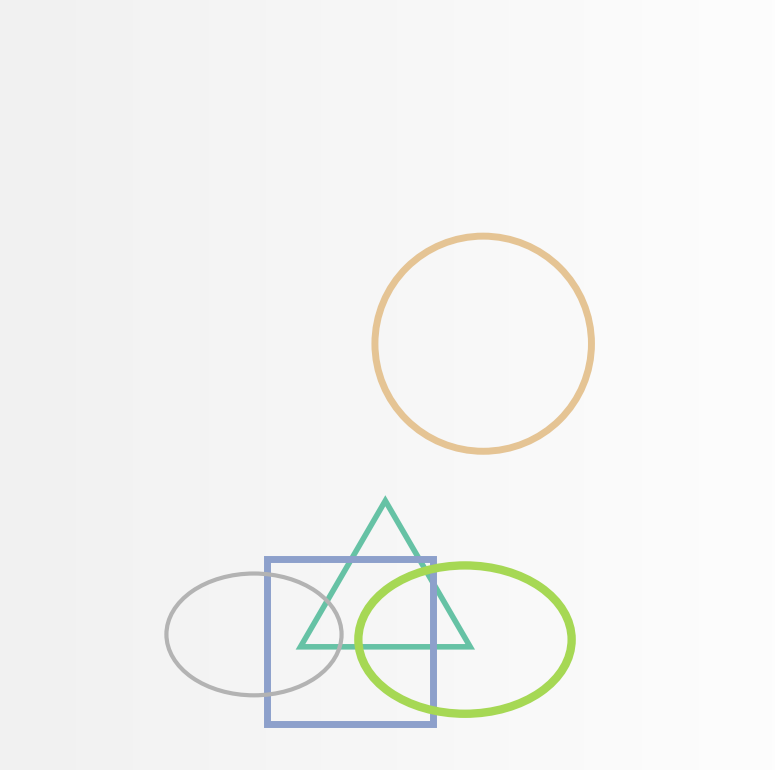[{"shape": "triangle", "thickness": 2, "radius": 0.63, "center": [0.497, 0.223]}, {"shape": "square", "thickness": 2.5, "radius": 0.54, "center": [0.451, 0.166]}, {"shape": "oval", "thickness": 3, "radius": 0.69, "center": [0.6, 0.169]}, {"shape": "circle", "thickness": 2.5, "radius": 0.7, "center": [0.623, 0.554]}, {"shape": "oval", "thickness": 1.5, "radius": 0.56, "center": [0.328, 0.176]}]